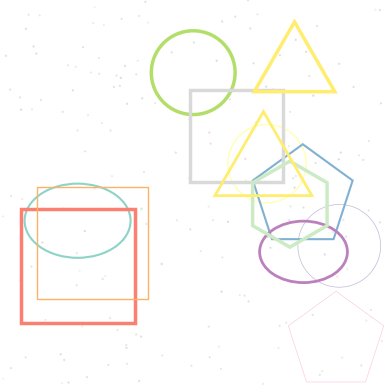[{"shape": "oval", "thickness": 1.5, "radius": 0.69, "center": [0.202, 0.427]}, {"shape": "circle", "thickness": 1, "radius": 0.51, "center": [0.693, 0.575]}, {"shape": "circle", "thickness": 0.5, "radius": 0.54, "center": [0.881, 0.361]}, {"shape": "square", "thickness": 2.5, "radius": 0.74, "center": [0.202, 0.309]}, {"shape": "pentagon", "thickness": 1.5, "radius": 0.68, "center": [0.786, 0.489]}, {"shape": "square", "thickness": 1, "radius": 0.72, "center": [0.239, 0.369]}, {"shape": "circle", "thickness": 2.5, "radius": 0.54, "center": [0.502, 0.811]}, {"shape": "pentagon", "thickness": 0.5, "radius": 0.65, "center": [0.873, 0.113]}, {"shape": "square", "thickness": 2.5, "radius": 0.6, "center": [0.614, 0.646]}, {"shape": "oval", "thickness": 2, "radius": 0.57, "center": [0.788, 0.346]}, {"shape": "hexagon", "thickness": 2.5, "radius": 0.56, "center": [0.753, 0.47]}, {"shape": "triangle", "thickness": 2.5, "radius": 0.6, "center": [0.765, 0.822]}, {"shape": "triangle", "thickness": 2, "radius": 0.73, "center": [0.684, 0.565]}]